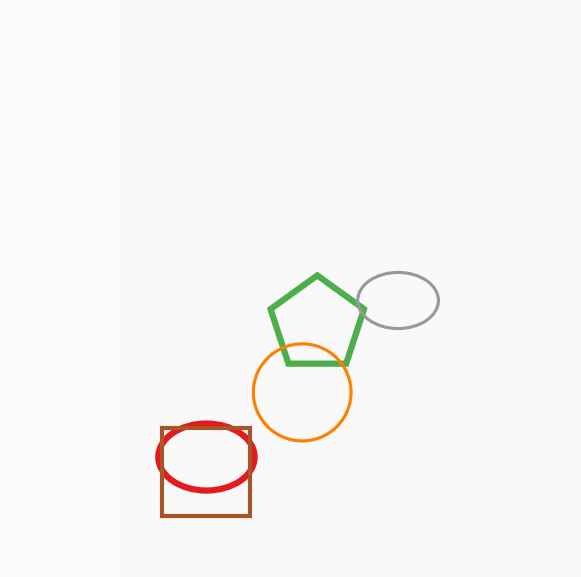[{"shape": "oval", "thickness": 3, "radius": 0.41, "center": [0.355, 0.208]}, {"shape": "pentagon", "thickness": 3, "radius": 0.42, "center": [0.546, 0.438]}, {"shape": "circle", "thickness": 1.5, "radius": 0.42, "center": [0.52, 0.32]}, {"shape": "square", "thickness": 2, "radius": 0.38, "center": [0.354, 0.182]}, {"shape": "oval", "thickness": 1.5, "radius": 0.35, "center": [0.685, 0.479]}]